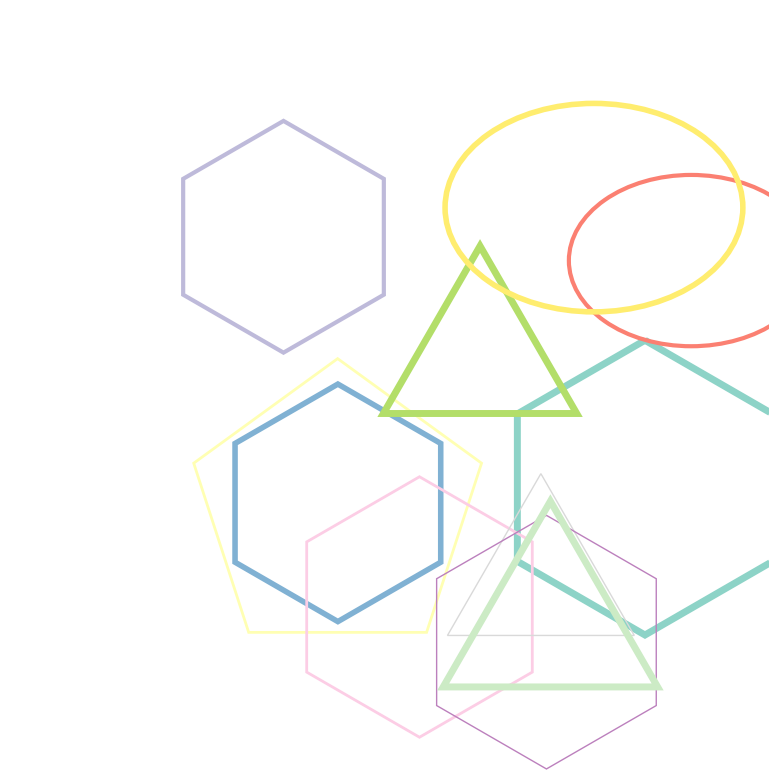[{"shape": "hexagon", "thickness": 2.5, "radius": 0.96, "center": [0.838, 0.367]}, {"shape": "pentagon", "thickness": 1, "radius": 0.98, "center": [0.438, 0.338]}, {"shape": "hexagon", "thickness": 1.5, "radius": 0.75, "center": [0.368, 0.692]}, {"shape": "oval", "thickness": 1.5, "radius": 0.79, "center": [0.898, 0.662]}, {"shape": "hexagon", "thickness": 2, "radius": 0.77, "center": [0.439, 0.347]}, {"shape": "triangle", "thickness": 2.5, "radius": 0.72, "center": [0.623, 0.535]}, {"shape": "hexagon", "thickness": 1, "radius": 0.85, "center": [0.545, 0.212]}, {"shape": "triangle", "thickness": 0.5, "radius": 0.7, "center": [0.702, 0.245]}, {"shape": "hexagon", "thickness": 0.5, "radius": 0.82, "center": [0.71, 0.166]}, {"shape": "triangle", "thickness": 2.5, "radius": 0.8, "center": [0.715, 0.188]}, {"shape": "oval", "thickness": 2, "radius": 0.97, "center": [0.771, 0.73]}]